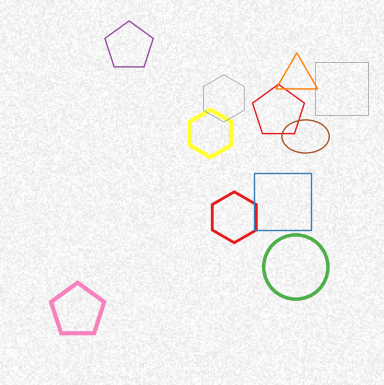[{"shape": "pentagon", "thickness": 1, "radius": 0.35, "center": [0.723, 0.71]}, {"shape": "hexagon", "thickness": 2, "radius": 0.33, "center": [0.609, 0.436]}, {"shape": "square", "thickness": 1, "radius": 0.37, "center": [0.734, 0.477]}, {"shape": "circle", "thickness": 2.5, "radius": 0.42, "center": [0.768, 0.306]}, {"shape": "pentagon", "thickness": 1, "radius": 0.33, "center": [0.335, 0.88]}, {"shape": "triangle", "thickness": 1, "radius": 0.31, "center": [0.771, 0.8]}, {"shape": "hexagon", "thickness": 3, "radius": 0.31, "center": [0.547, 0.653]}, {"shape": "oval", "thickness": 1, "radius": 0.31, "center": [0.794, 0.646]}, {"shape": "pentagon", "thickness": 3, "radius": 0.36, "center": [0.202, 0.193]}, {"shape": "square", "thickness": 0.5, "radius": 0.34, "center": [0.886, 0.771]}, {"shape": "hexagon", "thickness": 0.5, "radius": 0.31, "center": [0.581, 0.744]}]